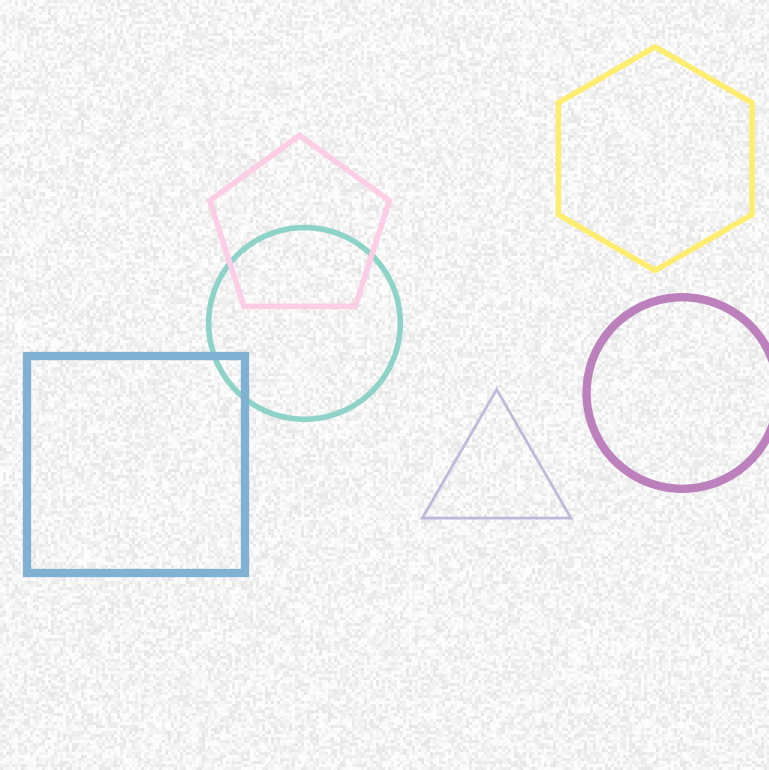[{"shape": "circle", "thickness": 2, "radius": 0.62, "center": [0.395, 0.58]}, {"shape": "triangle", "thickness": 1, "radius": 0.56, "center": [0.645, 0.383]}, {"shape": "square", "thickness": 3, "radius": 0.71, "center": [0.177, 0.397]}, {"shape": "pentagon", "thickness": 2, "radius": 0.61, "center": [0.389, 0.701]}, {"shape": "circle", "thickness": 3, "radius": 0.62, "center": [0.886, 0.49]}, {"shape": "hexagon", "thickness": 2, "radius": 0.73, "center": [0.851, 0.794]}]